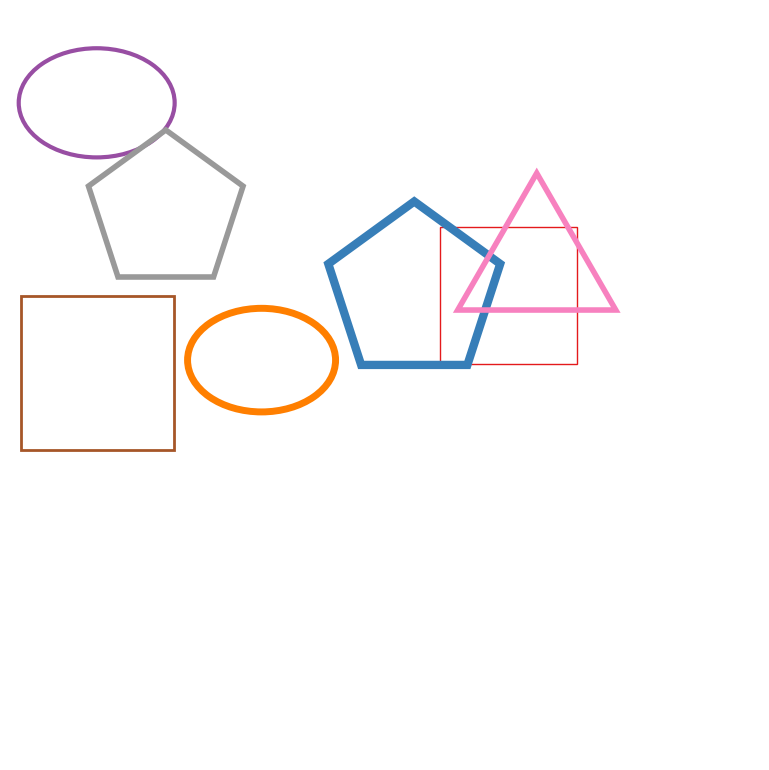[{"shape": "square", "thickness": 0.5, "radius": 0.45, "center": [0.66, 0.617]}, {"shape": "pentagon", "thickness": 3, "radius": 0.59, "center": [0.538, 0.621]}, {"shape": "oval", "thickness": 1.5, "radius": 0.51, "center": [0.126, 0.866]}, {"shape": "oval", "thickness": 2.5, "radius": 0.48, "center": [0.34, 0.532]}, {"shape": "square", "thickness": 1, "radius": 0.5, "center": [0.126, 0.516]}, {"shape": "triangle", "thickness": 2, "radius": 0.59, "center": [0.697, 0.657]}, {"shape": "pentagon", "thickness": 2, "radius": 0.53, "center": [0.215, 0.726]}]